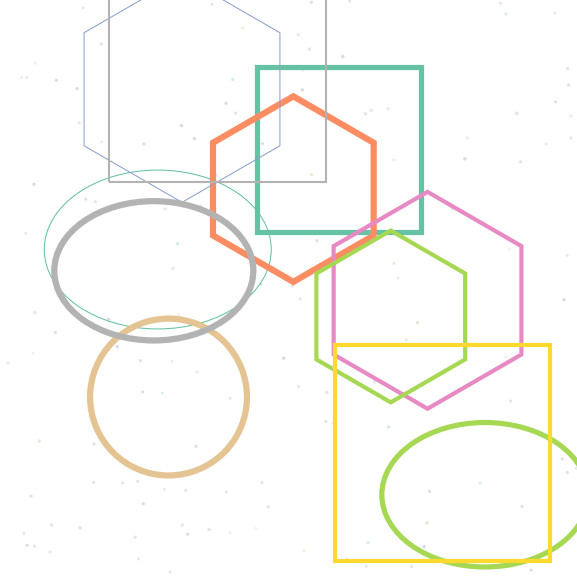[{"shape": "oval", "thickness": 0.5, "radius": 0.98, "center": [0.273, 0.567]}, {"shape": "square", "thickness": 2.5, "radius": 0.71, "center": [0.587, 0.74]}, {"shape": "hexagon", "thickness": 3, "radius": 0.8, "center": [0.508, 0.672]}, {"shape": "hexagon", "thickness": 0.5, "radius": 0.98, "center": [0.315, 0.845]}, {"shape": "hexagon", "thickness": 2, "radius": 0.94, "center": [0.74, 0.479]}, {"shape": "hexagon", "thickness": 2, "radius": 0.74, "center": [0.677, 0.451]}, {"shape": "oval", "thickness": 2.5, "radius": 0.89, "center": [0.84, 0.142]}, {"shape": "square", "thickness": 2, "radius": 0.93, "center": [0.767, 0.215]}, {"shape": "circle", "thickness": 3, "radius": 0.68, "center": [0.292, 0.312]}, {"shape": "oval", "thickness": 3, "radius": 0.86, "center": [0.266, 0.53]}, {"shape": "square", "thickness": 1, "radius": 0.94, "center": [0.376, 0.871]}]